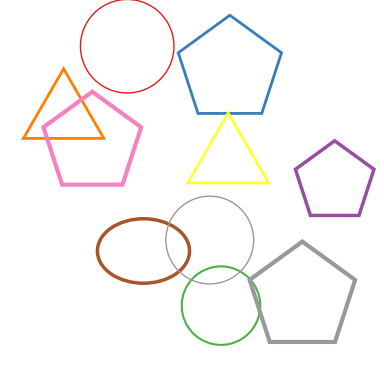[{"shape": "circle", "thickness": 1, "radius": 0.61, "center": [0.33, 0.88]}, {"shape": "pentagon", "thickness": 2, "radius": 0.7, "center": [0.597, 0.819]}, {"shape": "circle", "thickness": 1.5, "radius": 0.51, "center": [0.574, 0.206]}, {"shape": "pentagon", "thickness": 2.5, "radius": 0.54, "center": [0.869, 0.527]}, {"shape": "triangle", "thickness": 2, "radius": 0.6, "center": [0.165, 0.701]}, {"shape": "triangle", "thickness": 2, "radius": 0.61, "center": [0.593, 0.585]}, {"shape": "oval", "thickness": 2.5, "radius": 0.6, "center": [0.373, 0.348]}, {"shape": "pentagon", "thickness": 3, "radius": 0.67, "center": [0.24, 0.628]}, {"shape": "pentagon", "thickness": 3, "radius": 0.72, "center": [0.785, 0.228]}, {"shape": "circle", "thickness": 1, "radius": 0.57, "center": [0.545, 0.377]}]